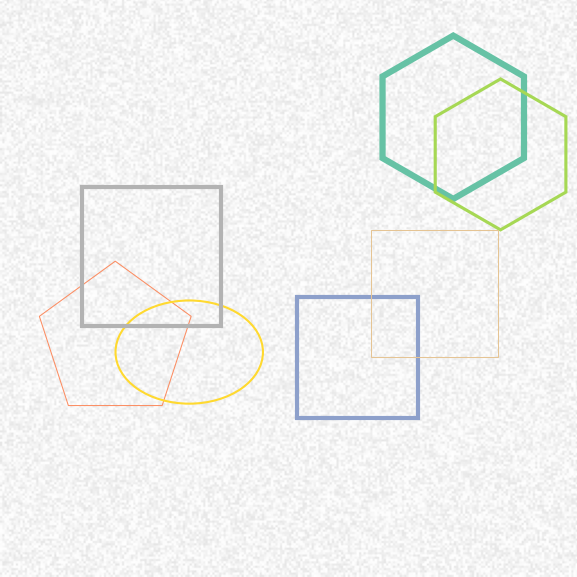[{"shape": "hexagon", "thickness": 3, "radius": 0.71, "center": [0.785, 0.796]}, {"shape": "pentagon", "thickness": 0.5, "radius": 0.69, "center": [0.2, 0.409]}, {"shape": "square", "thickness": 2, "radius": 0.52, "center": [0.619, 0.38]}, {"shape": "hexagon", "thickness": 1.5, "radius": 0.65, "center": [0.867, 0.732]}, {"shape": "oval", "thickness": 1, "radius": 0.64, "center": [0.328, 0.389]}, {"shape": "square", "thickness": 0.5, "radius": 0.55, "center": [0.752, 0.491]}, {"shape": "square", "thickness": 2, "radius": 0.6, "center": [0.262, 0.555]}]